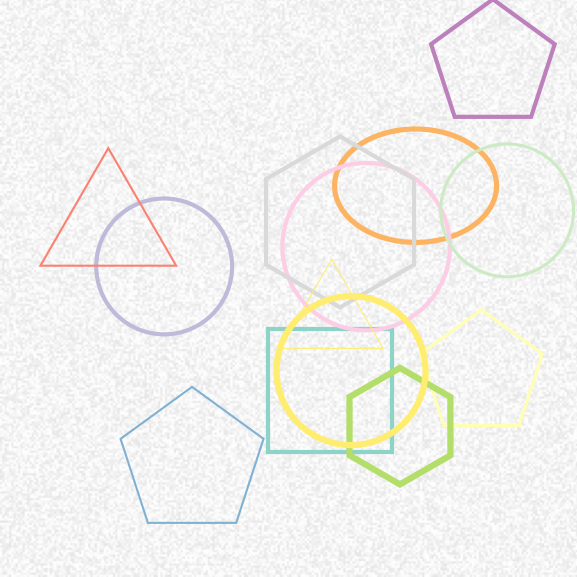[{"shape": "square", "thickness": 2, "radius": 0.54, "center": [0.571, 0.323]}, {"shape": "pentagon", "thickness": 1.5, "radius": 0.55, "center": [0.834, 0.352]}, {"shape": "circle", "thickness": 2, "radius": 0.59, "center": [0.284, 0.538]}, {"shape": "triangle", "thickness": 1, "radius": 0.68, "center": [0.187, 0.607]}, {"shape": "pentagon", "thickness": 1, "radius": 0.65, "center": [0.333, 0.199]}, {"shape": "oval", "thickness": 2.5, "radius": 0.7, "center": [0.72, 0.678]}, {"shape": "hexagon", "thickness": 3, "radius": 0.5, "center": [0.693, 0.261]}, {"shape": "circle", "thickness": 2, "radius": 0.73, "center": [0.634, 0.572]}, {"shape": "hexagon", "thickness": 2, "radius": 0.74, "center": [0.589, 0.615]}, {"shape": "pentagon", "thickness": 2, "radius": 0.56, "center": [0.853, 0.888]}, {"shape": "circle", "thickness": 1.5, "radius": 0.57, "center": [0.878, 0.635]}, {"shape": "circle", "thickness": 3, "radius": 0.64, "center": [0.608, 0.357]}, {"shape": "triangle", "thickness": 0.5, "radius": 0.51, "center": [0.574, 0.447]}]